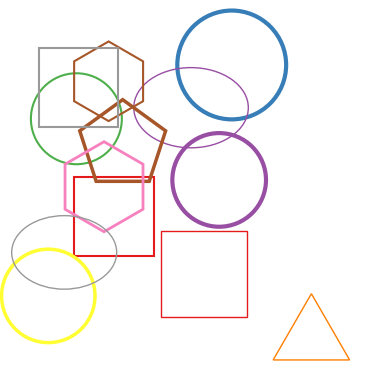[{"shape": "square", "thickness": 1, "radius": 0.56, "center": [0.53, 0.288]}, {"shape": "square", "thickness": 1.5, "radius": 0.52, "center": [0.296, 0.437]}, {"shape": "circle", "thickness": 3, "radius": 0.71, "center": [0.602, 0.831]}, {"shape": "circle", "thickness": 1.5, "radius": 0.59, "center": [0.198, 0.692]}, {"shape": "oval", "thickness": 1, "radius": 0.74, "center": [0.496, 0.72]}, {"shape": "circle", "thickness": 3, "radius": 0.61, "center": [0.569, 0.533]}, {"shape": "triangle", "thickness": 1, "radius": 0.57, "center": [0.809, 0.122]}, {"shape": "circle", "thickness": 2.5, "radius": 0.61, "center": [0.125, 0.231]}, {"shape": "pentagon", "thickness": 2.5, "radius": 0.59, "center": [0.319, 0.624]}, {"shape": "hexagon", "thickness": 1.5, "radius": 0.52, "center": [0.282, 0.789]}, {"shape": "hexagon", "thickness": 2, "radius": 0.58, "center": [0.27, 0.515]}, {"shape": "square", "thickness": 1.5, "radius": 0.51, "center": [0.204, 0.773]}, {"shape": "oval", "thickness": 1, "radius": 0.68, "center": [0.167, 0.344]}]